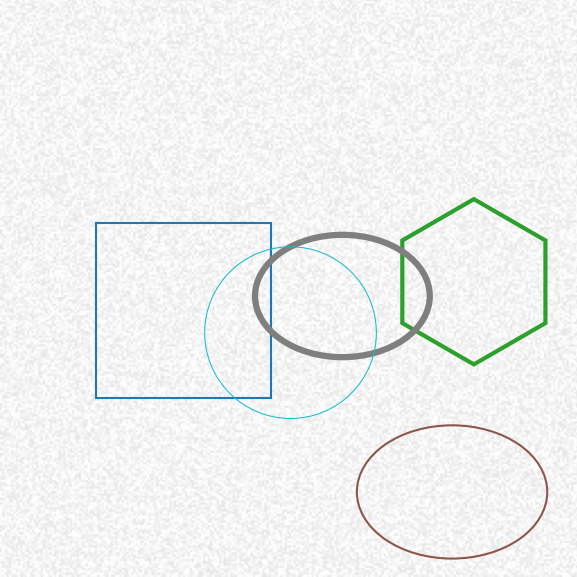[{"shape": "square", "thickness": 1, "radius": 0.76, "center": [0.318, 0.461]}, {"shape": "hexagon", "thickness": 2, "radius": 0.72, "center": [0.821, 0.511]}, {"shape": "oval", "thickness": 1, "radius": 0.82, "center": [0.783, 0.147]}, {"shape": "oval", "thickness": 3, "radius": 0.76, "center": [0.593, 0.487]}, {"shape": "circle", "thickness": 0.5, "radius": 0.74, "center": [0.503, 0.423]}]